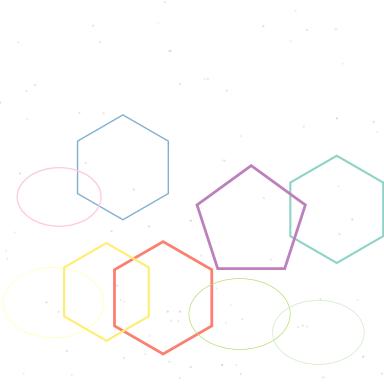[{"shape": "hexagon", "thickness": 1.5, "radius": 0.7, "center": [0.875, 0.456]}, {"shape": "oval", "thickness": 0.5, "radius": 0.65, "center": [0.139, 0.214]}, {"shape": "hexagon", "thickness": 2, "radius": 0.73, "center": [0.424, 0.226]}, {"shape": "hexagon", "thickness": 1, "radius": 0.68, "center": [0.319, 0.565]}, {"shape": "oval", "thickness": 0.5, "radius": 0.66, "center": [0.622, 0.184]}, {"shape": "oval", "thickness": 1, "radius": 0.54, "center": [0.154, 0.488]}, {"shape": "pentagon", "thickness": 2, "radius": 0.74, "center": [0.652, 0.422]}, {"shape": "oval", "thickness": 0.5, "radius": 0.6, "center": [0.827, 0.137]}, {"shape": "hexagon", "thickness": 1.5, "radius": 0.63, "center": [0.277, 0.242]}]